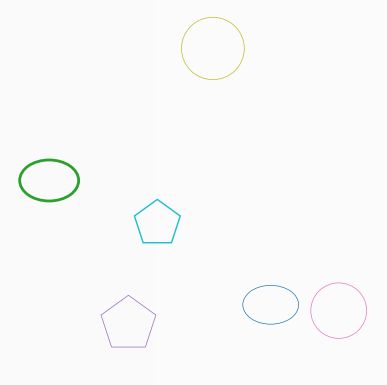[{"shape": "oval", "thickness": 0.5, "radius": 0.36, "center": [0.699, 0.208]}, {"shape": "oval", "thickness": 2, "radius": 0.38, "center": [0.127, 0.531]}, {"shape": "pentagon", "thickness": 0.5, "radius": 0.37, "center": [0.331, 0.159]}, {"shape": "circle", "thickness": 0.5, "radius": 0.36, "center": [0.874, 0.193]}, {"shape": "circle", "thickness": 0.5, "radius": 0.41, "center": [0.549, 0.874]}, {"shape": "pentagon", "thickness": 1, "radius": 0.31, "center": [0.406, 0.42]}]